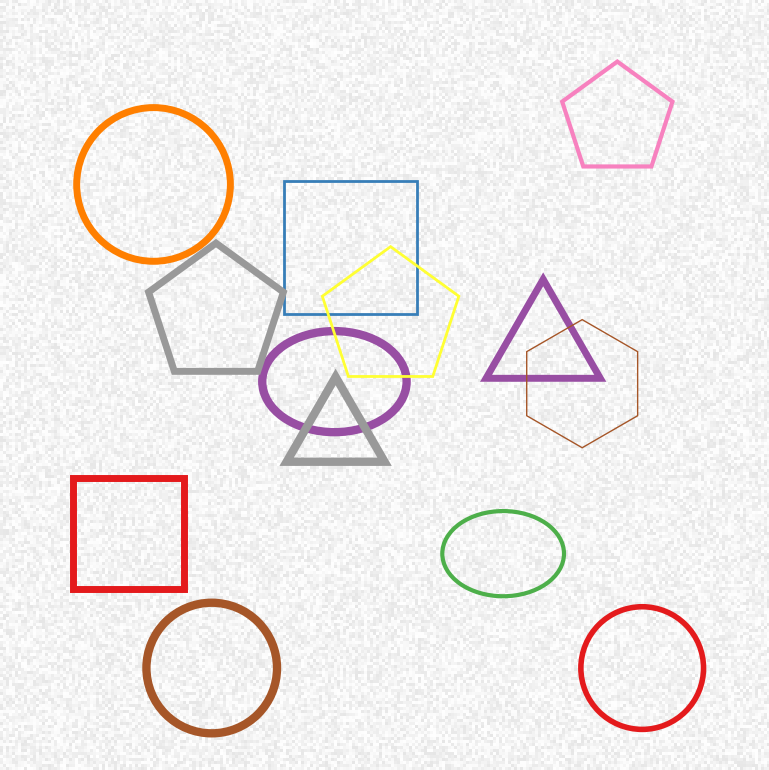[{"shape": "circle", "thickness": 2, "radius": 0.4, "center": [0.834, 0.132]}, {"shape": "square", "thickness": 2.5, "radius": 0.36, "center": [0.167, 0.307]}, {"shape": "square", "thickness": 1, "radius": 0.43, "center": [0.455, 0.679]}, {"shape": "oval", "thickness": 1.5, "radius": 0.4, "center": [0.653, 0.281]}, {"shape": "triangle", "thickness": 2.5, "radius": 0.43, "center": [0.705, 0.552]}, {"shape": "oval", "thickness": 3, "radius": 0.47, "center": [0.434, 0.504]}, {"shape": "circle", "thickness": 2.5, "radius": 0.5, "center": [0.199, 0.76]}, {"shape": "pentagon", "thickness": 1, "radius": 0.47, "center": [0.507, 0.586]}, {"shape": "circle", "thickness": 3, "radius": 0.42, "center": [0.275, 0.132]}, {"shape": "hexagon", "thickness": 0.5, "radius": 0.42, "center": [0.756, 0.502]}, {"shape": "pentagon", "thickness": 1.5, "radius": 0.38, "center": [0.802, 0.845]}, {"shape": "pentagon", "thickness": 2.5, "radius": 0.46, "center": [0.281, 0.592]}, {"shape": "triangle", "thickness": 3, "radius": 0.37, "center": [0.436, 0.437]}]